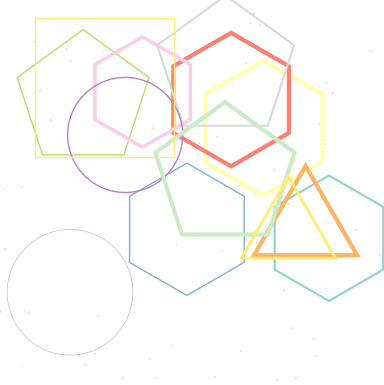[{"shape": "hexagon", "thickness": 1.5, "radius": 0.81, "center": [0.854, 0.381]}, {"shape": "hexagon", "thickness": 3, "radius": 0.88, "center": [0.685, 0.667]}, {"shape": "circle", "thickness": 0.5, "radius": 0.82, "center": [0.182, 0.241]}, {"shape": "hexagon", "thickness": 3, "radius": 0.87, "center": [0.6, 0.741]}, {"shape": "hexagon", "thickness": 1, "radius": 0.86, "center": [0.485, 0.404]}, {"shape": "triangle", "thickness": 3, "radius": 0.77, "center": [0.794, 0.414]}, {"shape": "pentagon", "thickness": 1, "radius": 0.9, "center": [0.216, 0.743]}, {"shape": "hexagon", "thickness": 2.5, "radius": 0.72, "center": [0.37, 0.761]}, {"shape": "pentagon", "thickness": 1.5, "radius": 0.93, "center": [0.586, 0.825]}, {"shape": "circle", "thickness": 1, "radius": 0.75, "center": [0.325, 0.649]}, {"shape": "pentagon", "thickness": 3, "radius": 0.95, "center": [0.584, 0.545]}, {"shape": "square", "thickness": 1, "radius": 0.9, "center": [0.272, 0.773]}, {"shape": "triangle", "thickness": 2, "radius": 0.71, "center": [0.749, 0.4]}]